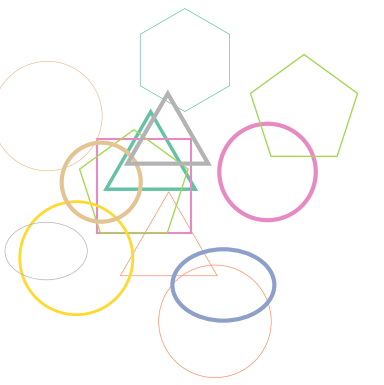[{"shape": "triangle", "thickness": 2.5, "radius": 0.67, "center": [0.391, 0.575]}, {"shape": "hexagon", "thickness": 0.5, "radius": 0.67, "center": [0.48, 0.844]}, {"shape": "triangle", "thickness": 0.5, "radius": 0.73, "center": [0.438, 0.356]}, {"shape": "circle", "thickness": 0.5, "radius": 0.73, "center": [0.558, 0.165]}, {"shape": "oval", "thickness": 3, "radius": 0.66, "center": [0.58, 0.26]}, {"shape": "square", "thickness": 1.5, "radius": 0.61, "center": [0.373, 0.517]}, {"shape": "circle", "thickness": 3, "radius": 0.63, "center": [0.695, 0.553]}, {"shape": "pentagon", "thickness": 1, "radius": 0.74, "center": [0.348, 0.515]}, {"shape": "pentagon", "thickness": 1, "radius": 0.73, "center": [0.79, 0.712]}, {"shape": "circle", "thickness": 2, "radius": 0.73, "center": [0.198, 0.329]}, {"shape": "circle", "thickness": 0.5, "radius": 0.71, "center": [0.123, 0.699]}, {"shape": "circle", "thickness": 3, "radius": 0.51, "center": [0.263, 0.527]}, {"shape": "triangle", "thickness": 3, "radius": 0.61, "center": [0.436, 0.636]}, {"shape": "oval", "thickness": 0.5, "radius": 0.53, "center": [0.12, 0.348]}]